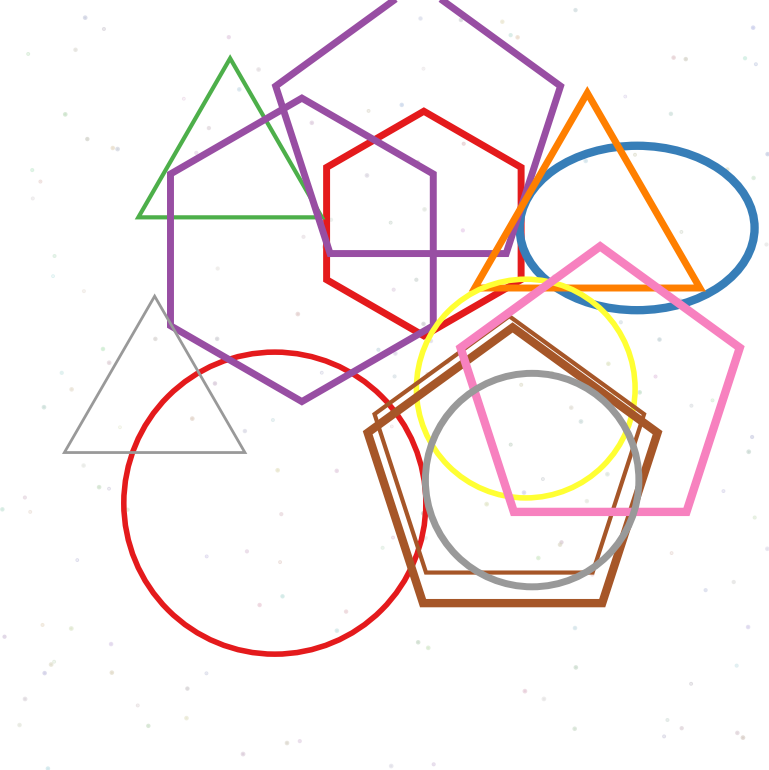[{"shape": "circle", "thickness": 2, "radius": 0.98, "center": [0.357, 0.347]}, {"shape": "hexagon", "thickness": 2.5, "radius": 0.73, "center": [0.55, 0.71]}, {"shape": "oval", "thickness": 3, "radius": 0.76, "center": [0.827, 0.704]}, {"shape": "triangle", "thickness": 1.5, "radius": 0.69, "center": [0.299, 0.787]}, {"shape": "hexagon", "thickness": 2.5, "radius": 0.99, "center": [0.392, 0.676]}, {"shape": "pentagon", "thickness": 2.5, "radius": 0.97, "center": [0.543, 0.828]}, {"shape": "triangle", "thickness": 2.5, "radius": 0.84, "center": [0.763, 0.71]}, {"shape": "circle", "thickness": 2, "radius": 0.71, "center": [0.683, 0.495]}, {"shape": "pentagon", "thickness": 3, "radius": 0.99, "center": [0.666, 0.377]}, {"shape": "pentagon", "thickness": 1.5, "radius": 0.92, "center": [0.661, 0.405]}, {"shape": "pentagon", "thickness": 3, "radius": 0.95, "center": [0.779, 0.489]}, {"shape": "triangle", "thickness": 1, "radius": 0.68, "center": [0.201, 0.48]}, {"shape": "circle", "thickness": 2.5, "radius": 0.69, "center": [0.691, 0.377]}]